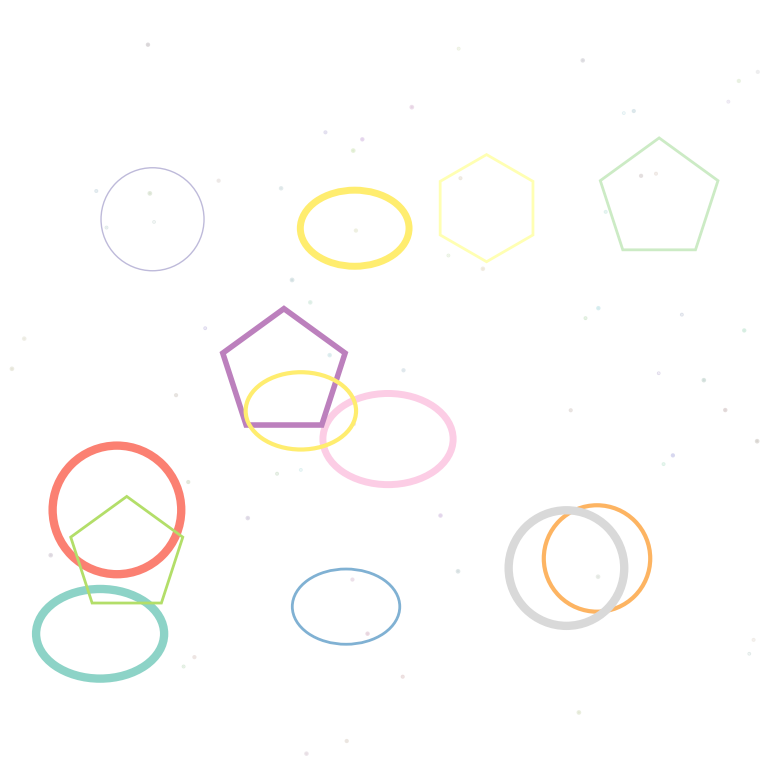[{"shape": "oval", "thickness": 3, "radius": 0.42, "center": [0.13, 0.177]}, {"shape": "hexagon", "thickness": 1, "radius": 0.35, "center": [0.632, 0.73]}, {"shape": "circle", "thickness": 0.5, "radius": 0.33, "center": [0.198, 0.715]}, {"shape": "circle", "thickness": 3, "radius": 0.42, "center": [0.152, 0.338]}, {"shape": "oval", "thickness": 1, "radius": 0.35, "center": [0.449, 0.212]}, {"shape": "circle", "thickness": 1.5, "radius": 0.35, "center": [0.775, 0.275]}, {"shape": "pentagon", "thickness": 1, "radius": 0.38, "center": [0.165, 0.279]}, {"shape": "oval", "thickness": 2.5, "radius": 0.42, "center": [0.504, 0.43]}, {"shape": "circle", "thickness": 3, "radius": 0.38, "center": [0.736, 0.262]}, {"shape": "pentagon", "thickness": 2, "radius": 0.42, "center": [0.369, 0.516]}, {"shape": "pentagon", "thickness": 1, "radius": 0.4, "center": [0.856, 0.741]}, {"shape": "oval", "thickness": 1.5, "radius": 0.36, "center": [0.391, 0.466]}, {"shape": "oval", "thickness": 2.5, "radius": 0.35, "center": [0.461, 0.704]}]